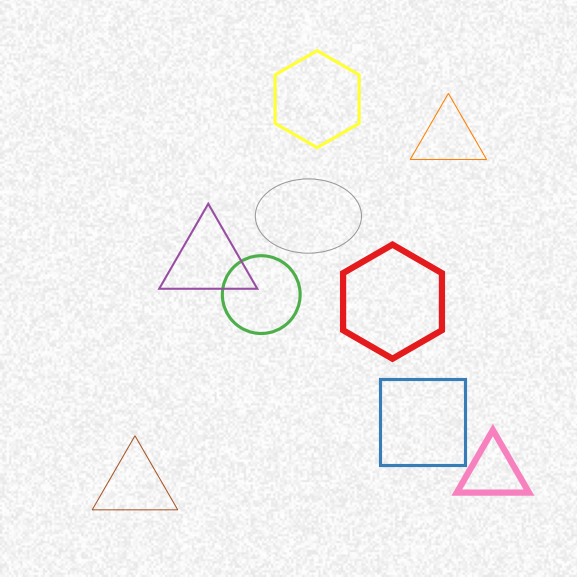[{"shape": "hexagon", "thickness": 3, "radius": 0.49, "center": [0.68, 0.477]}, {"shape": "square", "thickness": 1.5, "radius": 0.37, "center": [0.732, 0.268]}, {"shape": "circle", "thickness": 1.5, "radius": 0.34, "center": [0.452, 0.489]}, {"shape": "triangle", "thickness": 1, "radius": 0.49, "center": [0.361, 0.548]}, {"shape": "triangle", "thickness": 0.5, "radius": 0.38, "center": [0.776, 0.761]}, {"shape": "hexagon", "thickness": 1.5, "radius": 0.42, "center": [0.549, 0.827]}, {"shape": "triangle", "thickness": 0.5, "radius": 0.43, "center": [0.234, 0.159]}, {"shape": "triangle", "thickness": 3, "radius": 0.36, "center": [0.853, 0.182]}, {"shape": "oval", "thickness": 0.5, "radius": 0.46, "center": [0.534, 0.625]}]